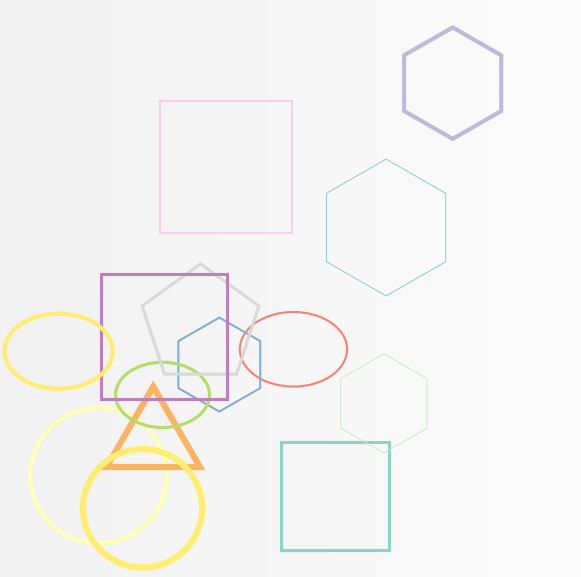[{"shape": "hexagon", "thickness": 0.5, "radius": 0.59, "center": [0.664, 0.605]}, {"shape": "square", "thickness": 1.5, "radius": 0.47, "center": [0.577, 0.141]}, {"shape": "circle", "thickness": 2, "radius": 0.59, "center": [0.169, 0.176]}, {"shape": "hexagon", "thickness": 2, "radius": 0.48, "center": [0.779, 0.855]}, {"shape": "oval", "thickness": 1, "radius": 0.46, "center": [0.505, 0.394]}, {"shape": "hexagon", "thickness": 1, "radius": 0.41, "center": [0.377, 0.368]}, {"shape": "triangle", "thickness": 3, "radius": 0.46, "center": [0.264, 0.237]}, {"shape": "oval", "thickness": 1.5, "radius": 0.4, "center": [0.28, 0.315]}, {"shape": "square", "thickness": 1, "radius": 0.57, "center": [0.389, 0.71]}, {"shape": "pentagon", "thickness": 1.5, "radius": 0.53, "center": [0.345, 0.437]}, {"shape": "square", "thickness": 1.5, "radius": 0.54, "center": [0.282, 0.416]}, {"shape": "hexagon", "thickness": 0.5, "radius": 0.43, "center": [0.66, 0.301]}, {"shape": "circle", "thickness": 3, "radius": 0.51, "center": [0.245, 0.119]}, {"shape": "oval", "thickness": 2, "radius": 0.47, "center": [0.101, 0.391]}]